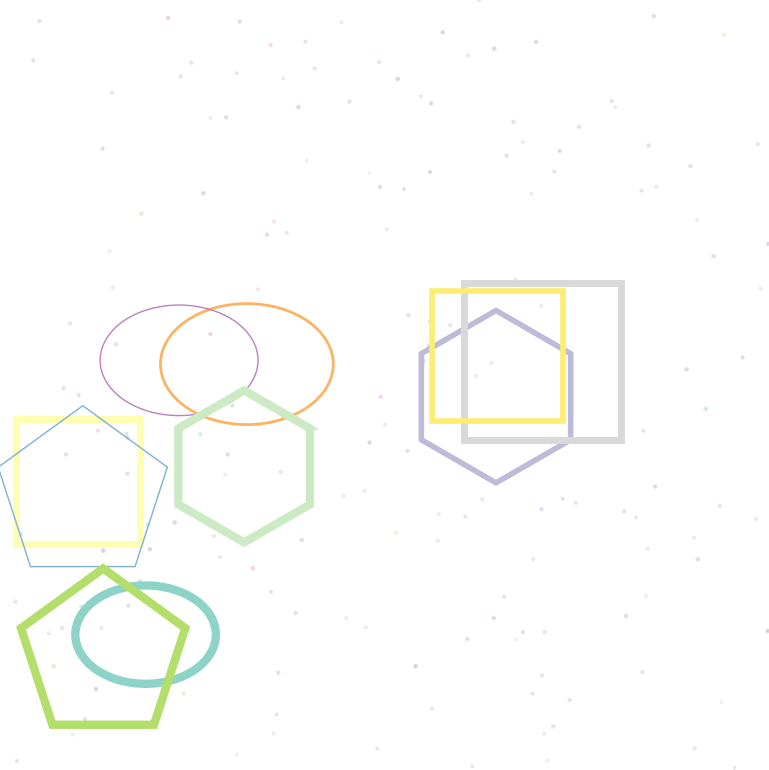[{"shape": "oval", "thickness": 3, "radius": 0.46, "center": [0.189, 0.176]}, {"shape": "square", "thickness": 2.5, "radius": 0.4, "center": [0.101, 0.375]}, {"shape": "hexagon", "thickness": 2, "radius": 0.56, "center": [0.644, 0.485]}, {"shape": "pentagon", "thickness": 0.5, "radius": 0.58, "center": [0.108, 0.358]}, {"shape": "oval", "thickness": 1, "radius": 0.56, "center": [0.321, 0.527]}, {"shape": "pentagon", "thickness": 3, "radius": 0.56, "center": [0.134, 0.15]}, {"shape": "square", "thickness": 2.5, "radius": 0.51, "center": [0.705, 0.531]}, {"shape": "oval", "thickness": 0.5, "radius": 0.51, "center": [0.233, 0.532]}, {"shape": "hexagon", "thickness": 3, "radius": 0.49, "center": [0.317, 0.394]}, {"shape": "square", "thickness": 2, "radius": 0.42, "center": [0.646, 0.538]}]